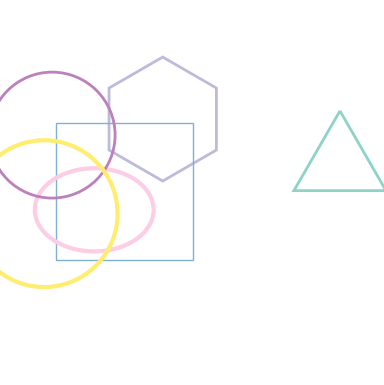[{"shape": "triangle", "thickness": 2, "radius": 0.69, "center": [0.883, 0.574]}, {"shape": "hexagon", "thickness": 2, "radius": 0.81, "center": [0.423, 0.691]}, {"shape": "square", "thickness": 1, "radius": 0.89, "center": [0.324, 0.503]}, {"shape": "oval", "thickness": 3, "radius": 0.77, "center": [0.245, 0.455]}, {"shape": "circle", "thickness": 2, "radius": 0.82, "center": [0.135, 0.649]}, {"shape": "circle", "thickness": 3, "radius": 0.95, "center": [0.115, 0.445]}]